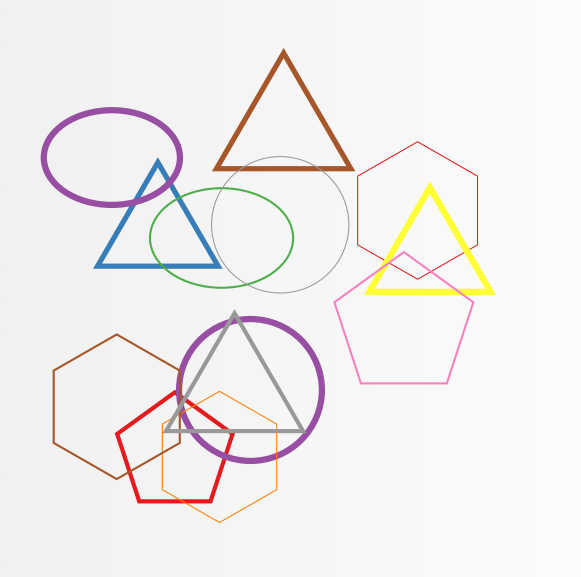[{"shape": "hexagon", "thickness": 0.5, "radius": 0.6, "center": [0.718, 0.635]}, {"shape": "pentagon", "thickness": 2, "radius": 0.52, "center": [0.301, 0.215]}, {"shape": "triangle", "thickness": 2.5, "radius": 0.6, "center": [0.272, 0.598]}, {"shape": "oval", "thickness": 1, "radius": 0.62, "center": [0.381, 0.587]}, {"shape": "oval", "thickness": 3, "radius": 0.59, "center": [0.192, 0.726]}, {"shape": "circle", "thickness": 3, "radius": 0.61, "center": [0.431, 0.324]}, {"shape": "hexagon", "thickness": 0.5, "radius": 0.57, "center": [0.378, 0.208]}, {"shape": "triangle", "thickness": 3, "radius": 0.6, "center": [0.74, 0.554]}, {"shape": "hexagon", "thickness": 1, "radius": 0.63, "center": [0.201, 0.295]}, {"shape": "triangle", "thickness": 2.5, "radius": 0.67, "center": [0.488, 0.774]}, {"shape": "pentagon", "thickness": 1, "radius": 0.63, "center": [0.695, 0.437]}, {"shape": "circle", "thickness": 0.5, "radius": 0.59, "center": [0.482, 0.61]}, {"shape": "triangle", "thickness": 2, "radius": 0.68, "center": [0.403, 0.321]}]